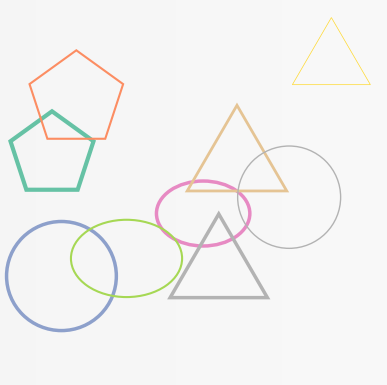[{"shape": "pentagon", "thickness": 3, "radius": 0.56, "center": [0.134, 0.598]}, {"shape": "pentagon", "thickness": 1.5, "radius": 0.63, "center": [0.197, 0.742]}, {"shape": "circle", "thickness": 2.5, "radius": 0.71, "center": [0.159, 0.283]}, {"shape": "oval", "thickness": 2.5, "radius": 0.6, "center": [0.524, 0.445]}, {"shape": "oval", "thickness": 1.5, "radius": 0.72, "center": [0.327, 0.329]}, {"shape": "triangle", "thickness": 0.5, "radius": 0.58, "center": [0.855, 0.838]}, {"shape": "triangle", "thickness": 2, "radius": 0.74, "center": [0.612, 0.578]}, {"shape": "circle", "thickness": 1, "radius": 0.66, "center": [0.746, 0.488]}, {"shape": "triangle", "thickness": 2.5, "radius": 0.72, "center": [0.565, 0.299]}]